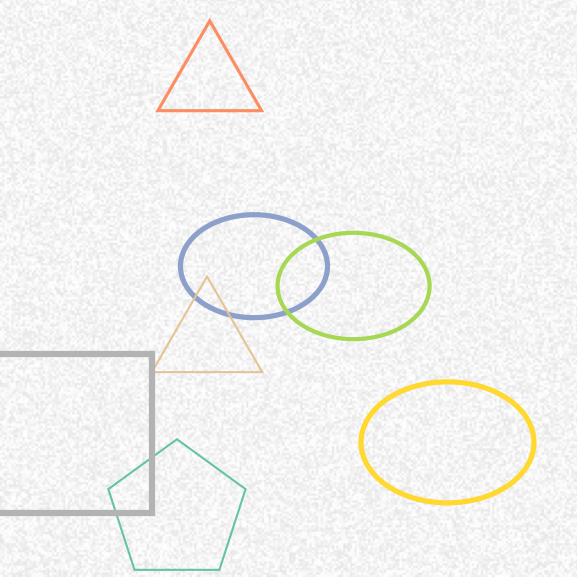[{"shape": "pentagon", "thickness": 1, "radius": 0.62, "center": [0.306, 0.114]}, {"shape": "triangle", "thickness": 1.5, "radius": 0.52, "center": [0.363, 0.859]}, {"shape": "oval", "thickness": 2.5, "radius": 0.64, "center": [0.44, 0.538]}, {"shape": "oval", "thickness": 2, "radius": 0.66, "center": [0.612, 0.504]}, {"shape": "oval", "thickness": 2.5, "radius": 0.75, "center": [0.775, 0.233]}, {"shape": "triangle", "thickness": 1, "radius": 0.55, "center": [0.359, 0.41]}, {"shape": "square", "thickness": 3, "radius": 0.69, "center": [0.126, 0.249]}]